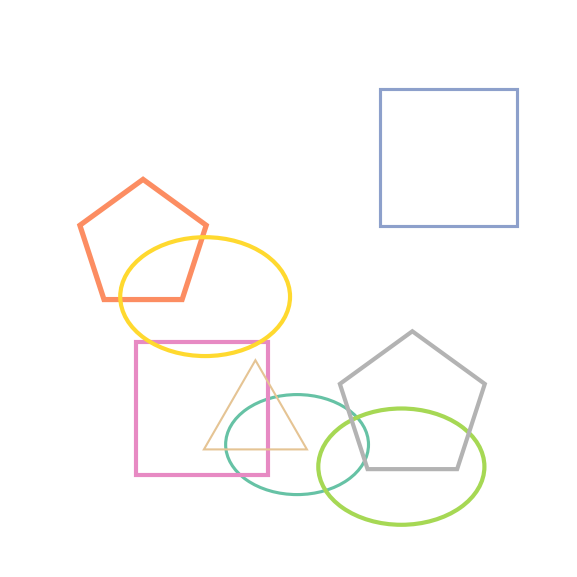[{"shape": "oval", "thickness": 1.5, "radius": 0.62, "center": [0.514, 0.229]}, {"shape": "pentagon", "thickness": 2.5, "radius": 0.58, "center": [0.248, 0.573]}, {"shape": "square", "thickness": 1.5, "radius": 0.59, "center": [0.777, 0.726]}, {"shape": "square", "thickness": 2, "radius": 0.57, "center": [0.35, 0.292]}, {"shape": "oval", "thickness": 2, "radius": 0.72, "center": [0.695, 0.191]}, {"shape": "oval", "thickness": 2, "radius": 0.74, "center": [0.355, 0.485]}, {"shape": "triangle", "thickness": 1, "radius": 0.51, "center": [0.442, 0.272]}, {"shape": "pentagon", "thickness": 2, "radius": 0.66, "center": [0.714, 0.294]}]